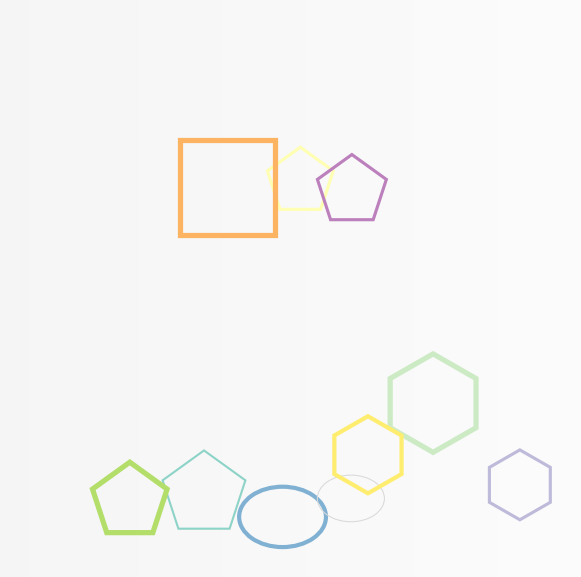[{"shape": "pentagon", "thickness": 1, "radius": 0.37, "center": [0.351, 0.144]}, {"shape": "pentagon", "thickness": 1.5, "radius": 0.3, "center": [0.517, 0.685]}, {"shape": "hexagon", "thickness": 1.5, "radius": 0.3, "center": [0.894, 0.16]}, {"shape": "oval", "thickness": 2, "radius": 0.37, "center": [0.486, 0.104]}, {"shape": "square", "thickness": 2.5, "radius": 0.41, "center": [0.392, 0.674]}, {"shape": "pentagon", "thickness": 2.5, "radius": 0.34, "center": [0.223, 0.131]}, {"shape": "oval", "thickness": 0.5, "radius": 0.29, "center": [0.604, 0.136]}, {"shape": "pentagon", "thickness": 1.5, "radius": 0.31, "center": [0.605, 0.669]}, {"shape": "hexagon", "thickness": 2.5, "radius": 0.43, "center": [0.745, 0.301]}, {"shape": "hexagon", "thickness": 2, "radius": 0.33, "center": [0.633, 0.212]}]